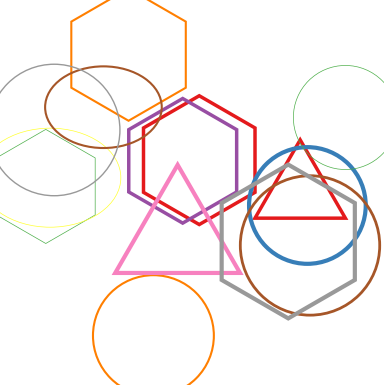[{"shape": "hexagon", "thickness": 2.5, "radius": 0.84, "center": [0.518, 0.584]}, {"shape": "triangle", "thickness": 2.5, "radius": 0.68, "center": [0.78, 0.501]}, {"shape": "circle", "thickness": 3, "radius": 0.76, "center": [0.798, 0.466]}, {"shape": "circle", "thickness": 0.5, "radius": 0.68, "center": [0.897, 0.695]}, {"shape": "hexagon", "thickness": 0.5, "radius": 0.74, "center": [0.119, 0.516]}, {"shape": "hexagon", "thickness": 2.5, "radius": 0.81, "center": [0.475, 0.582]}, {"shape": "circle", "thickness": 1.5, "radius": 0.78, "center": [0.398, 0.128]}, {"shape": "hexagon", "thickness": 1.5, "radius": 0.86, "center": [0.334, 0.858]}, {"shape": "oval", "thickness": 0.5, "radius": 0.92, "center": [0.13, 0.538]}, {"shape": "circle", "thickness": 2, "radius": 0.91, "center": [0.805, 0.362]}, {"shape": "oval", "thickness": 1.5, "radius": 0.76, "center": [0.269, 0.722]}, {"shape": "triangle", "thickness": 3, "radius": 0.94, "center": [0.461, 0.385]}, {"shape": "circle", "thickness": 1, "radius": 0.85, "center": [0.141, 0.662]}, {"shape": "hexagon", "thickness": 3, "radius": 1.0, "center": [0.749, 0.373]}]